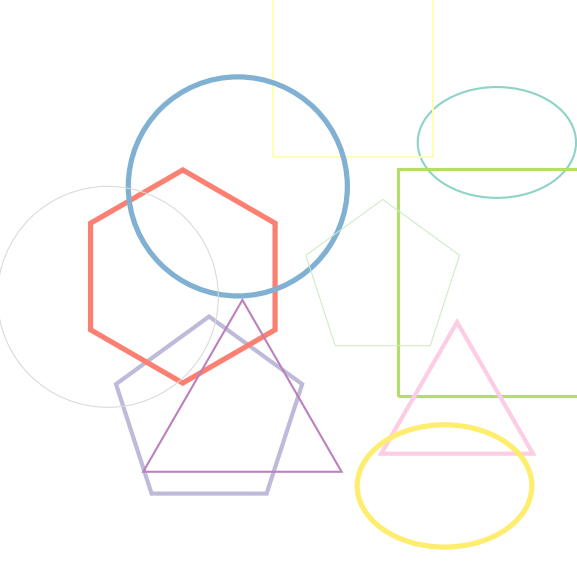[{"shape": "oval", "thickness": 1, "radius": 0.69, "center": [0.86, 0.752]}, {"shape": "square", "thickness": 1, "radius": 0.69, "center": [0.611, 0.865]}, {"shape": "pentagon", "thickness": 2, "radius": 0.85, "center": [0.362, 0.282]}, {"shape": "hexagon", "thickness": 2.5, "radius": 0.92, "center": [0.317, 0.52]}, {"shape": "circle", "thickness": 2.5, "radius": 0.95, "center": [0.412, 0.676]}, {"shape": "square", "thickness": 1.5, "radius": 0.98, "center": [0.887, 0.509]}, {"shape": "triangle", "thickness": 2, "radius": 0.76, "center": [0.791, 0.289]}, {"shape": "circle", "thickness": 0.5, "radius": 0.96, "center": [0.187, 0.485]}, {"shape": "triangle", "thickness": 1, "radius": 0.99, "center": [0.42, 0.281]}, {"shape": "pentagon", "thickness": 0.5, "radius": 0.7, "center": [0.663, 0.514]}, {"shape": "oval", "thickness": 2.5, "radius": 0.76, "center": [0.77, 0.158]}]